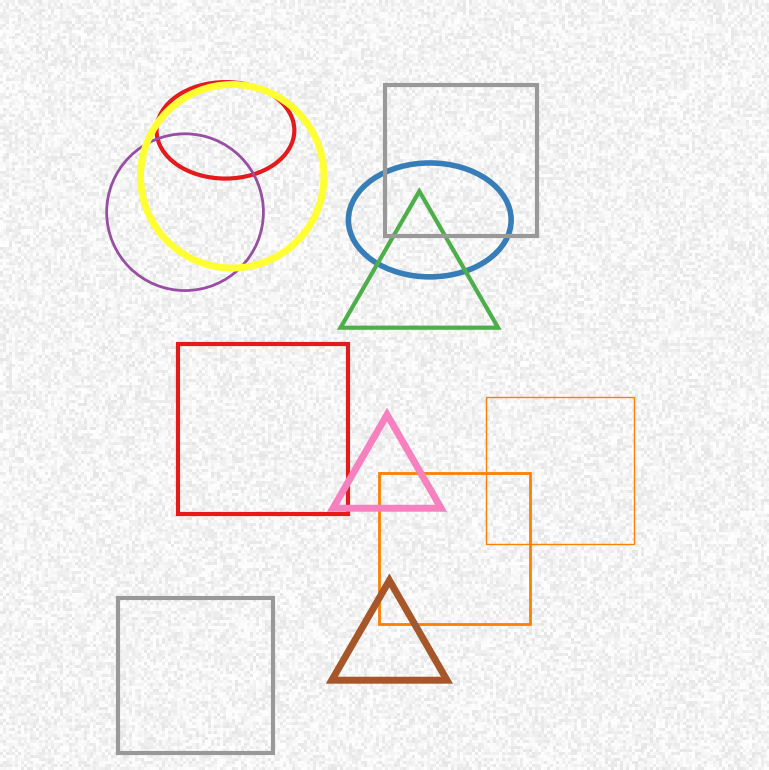[{"shape": "square", "thickness": 1.5, "radius": 0.55, "center": [0.342, 0.443]}, {"shape": "oval", "thickness": 1.5, "radius": 0.45, "center": [0.293, 0.831]}, {"shape": "oval", "thickness": 2, "radius": 0.53, "center": [0.558, 0.714]}, {"shape": "triangle", "thickness": 1.5, "radius": 0.59, "center": [0.545, 0.633]}, {"shape": "circle", "thickness": 1, "radius": 0.51, "center": [0.24, 0.724]}, {"shape": "square", "thickness": 1, "radius": 0.49, "center": [0.59, 0.287]}, {"shape": "square", "thickness": 0.5, "radius": 0.48, "center": [0.727, 0.389]}, {"shape": "circle", "thickness": 2.5, "radius": 0.6, "center": [0.302, 0.771]}, {"shape": "triangle", "thickness": 2.5, "radius": 0.43, "center": [0.506, 0.16]}, {"shape": "triangle", "thickness": 2.5, "radius": 0.41, "center": [0.503, 0.38]}, {"shape": "square", "thickness": 1.5, "radius": 0.5, "center": [0.254, 0.123]}, {"shape": "square", "thickness": 1.5, "radius": 0.49, "center": [0.599, 0.791]}]